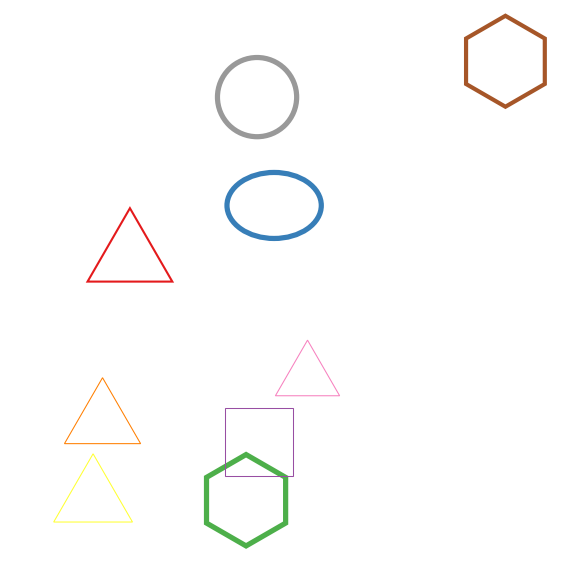[{"shape": "triangle", "thickness": 1, "radius": 0.42, "center": [0.225, 0.554]}, {"shape": "oval", "thickness": 2.5, "radius": 0.41, "center": [0.475, 0.643]}, {"shape": "hexagon", "thickness": 2.5, "radius": 0.4, "center": [0.426, 0.133]}, {"shape": "square", "thickness": 0.5, "radius": 0.29, "center": [0.449, 0.233]}, {"shape": "triangle", "thickness": 0.5, "radius": 0.38, "center": [0.178, 0.269]}, {"shape": "triangle", "thickness": 0.5, "radius": 0.39, "center": [0.161, 0.135]}, {"shape": "hexagon", "thickness": 2, "radius": 0.39, "center": [0.875, 0.893]}, {"shape": "triangle", "thickness": 0.5, "radius": 0.32, "center": [0.533, 0.346]}, {"shape": "circle", "thickness": 2.5, "radius": 0.34, "center": [0.445, 0.831]}]